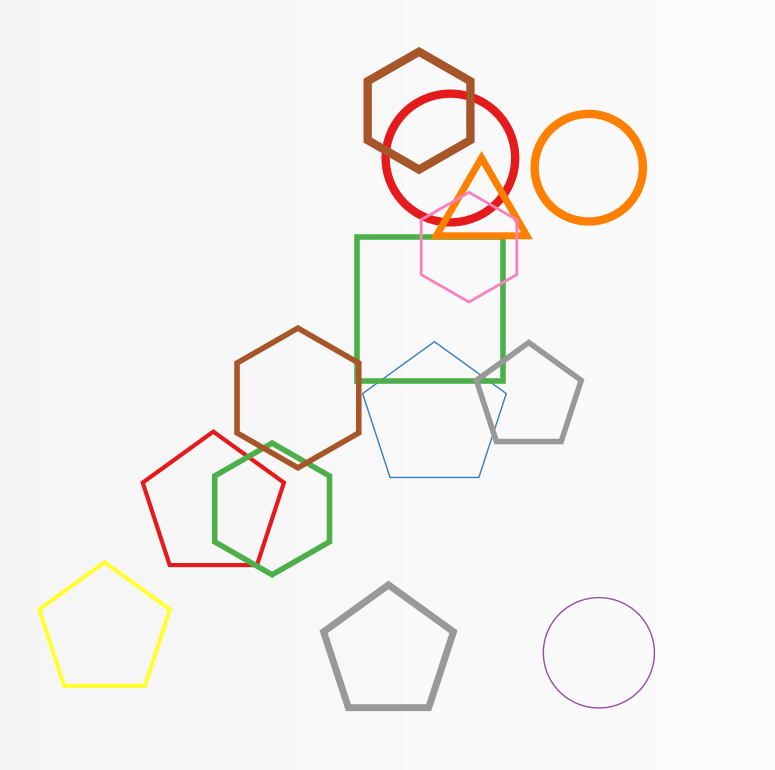[{"shape": "pentagon", "thickness": 1.5, "radius": 0.48, "center": [0.275, 0.344]}, {"shape": "circle", "thickness": 3, "radius": 0.42, "center": [0.581, 0.795]}, {"shape": "pentagon", "thickness": 0.5, "radius": 0.49, "center": [0.561, 0.459]}, {"shape": "hexagon", "thickness": 2, "radius": 0.43, "center": [0.351, 0.339]}, {"shape": "square", "thickness": 2, "radius": 0.47, "center": [0.554, 0.599]}, {"shape": "circle", "thickness": 0.5, "radius": 0.36, "center": [0.773, 0.152]}, {"shape": "triangle", "thickness": 2.5, "radius": 0.34, "center": [0.621, 0.728]}, {"shape": "circle", "thickness": 3, "radius": 0.35, "center": [0.76, 0.782]}, {"shape": "pentagon", "thickness": 1.5, "radius": 0.44, "center": [0.135, 0.181]}, {"shape": "hexagon", "thickness": 3, "radius": 0.38, "center": [0.541, 0.856]}, {"shape": "hexagon", "thickness": 2, "radius": 0.45, "center": [0.384, 0.483]}, {"shape": "hexagon", "thickness": 1, "radius": 0.36, "center": [0.605, 0.679]}, {"shape": "pentagon", "thickness": 2.5, "radius": 0.44, "center": [0.501, 0.152]}, {"shape": "pentagon", "thickness": 2, "radius": 0.36, "center": [0.682, 0.484]}]